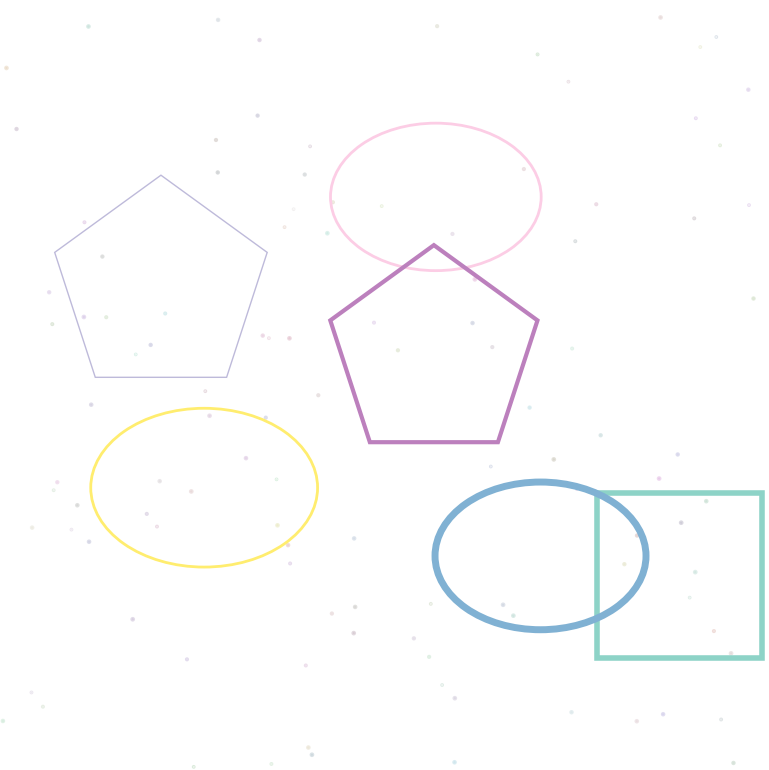[{"shape": "square", "thickness": 2, "radius": 0.53, "center": [0.883, 0.253]}, {"shape": "pentagon", "thickness": 0.5, "radius": 0.73, "center": [0.209, 0.627]}, {"shape": "oval", "thickness": 2.5, "radius": 0.69, "center": [0.702, 0.278]}, {"shape": "oval", "thickness": 1, "radius": 0.68, "center": [0.566, 0.744]}, {"shape": "pentagon", "thickness": 1.5, "radius": 0.71, "center": [0.563, 0.54]}, {"shape": "oval", "thickness": 1, "radius": 0.74, "center": [0.265, 0.367]}]